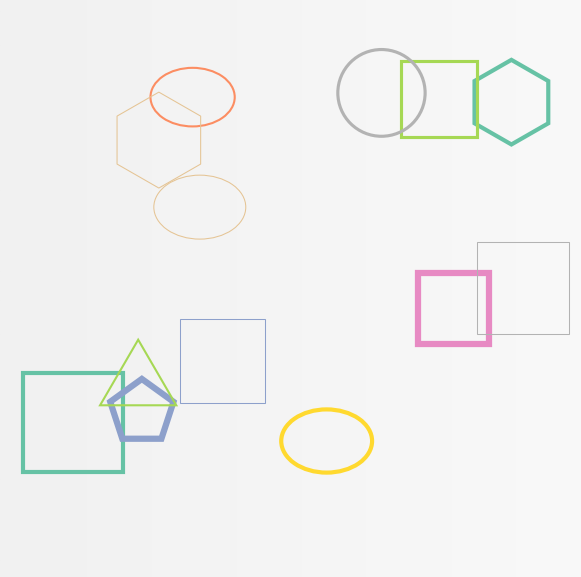[{"shape": "hexagon", "thickness": 2, "radius": 0.37, "center": [0.88, 0.822]}, {"shape": "square", "thickness": 2, "radius": 0.43, "center": [0.126, 0.267]}, {"shape": "oval", "thickness": 1, "radius": 0.36, "center": [0.331, 0.831]}, {"shape": "square", "thickness": 0.5, "radius": 0.36, "center": [0.383, 0.374]}, {"shape": "pentagon", "thickness": 3, "radius": 0.29, "center": [0.244, 0.286]}, {"shape": "square", "thickness": 3, "radius": 0.31, "center": [0.78, 0.465]}, {"shape": "triangle", "thickness": 1, "radius": 0.38, "center": [0.238, 0.335]}, {"shape": "square", "thickness": 1.5, "radius": 0.33, "center": [0.755, 0.828]}, {"shape": "oval", "thickness": 2, "radius": 0.39, "center": [0.562, 0.235]}, {"shape": "hexagon", "thickness": 0.5, "radius": 0.42, "center": [0.273, 0.757]}, {"shape": "oval", "thickness": 0.5, "radius": 0.4, "center": [0.344, 0.64]}, {"shape": "square", "thickness": 0.5, "radius": 0.4, "center": [0.9, 0.5]}, {"shape": "circle", "thickness": 1.5, "radius": 0.38, "center": [0.656, 0.838]}]